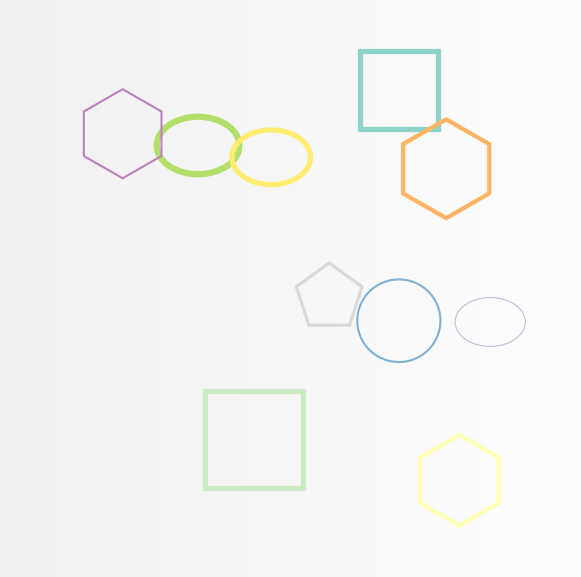[{"shape": "square", "thickness": 2.5, "radius": 0.34, "center": [0.686, 0.843]}, {"shape": "hexagon", "thickness": 2, "radius": 0.39, "center": [0.791, 0.167]}, {"shape": "oval", "thickness": 0.5, "radius": 0.3, "center": [0.843, 0.442]}, {"shape": "circle", "thickness": 1, "radius": 0.36, "center": [0.686, 0.444]}, {"shape": "hexagon", "thickness": 2, "radius": 0.43, "center": [0.768, 0.707]}, {"shape": "oval", "thickness": 3, "radius": 0.36, "center": [0.341, 0.747]}, {"shape": "pentagon", "thickness": 1.5, "radius": 0.3, "center": [0.566, 0.484]}, {"shape": "hexagon", "thickness": 1, "radius": 0.39, "center": [0.211, 0.768]}, {"shape": "square", "thickness": 2.5, "radius": 0.42, "center": [0.436, 0.238]}, {"shape": "oval", "thickness": 2.5, "radius": 0.34, "center": [0.467, 0.727]}]